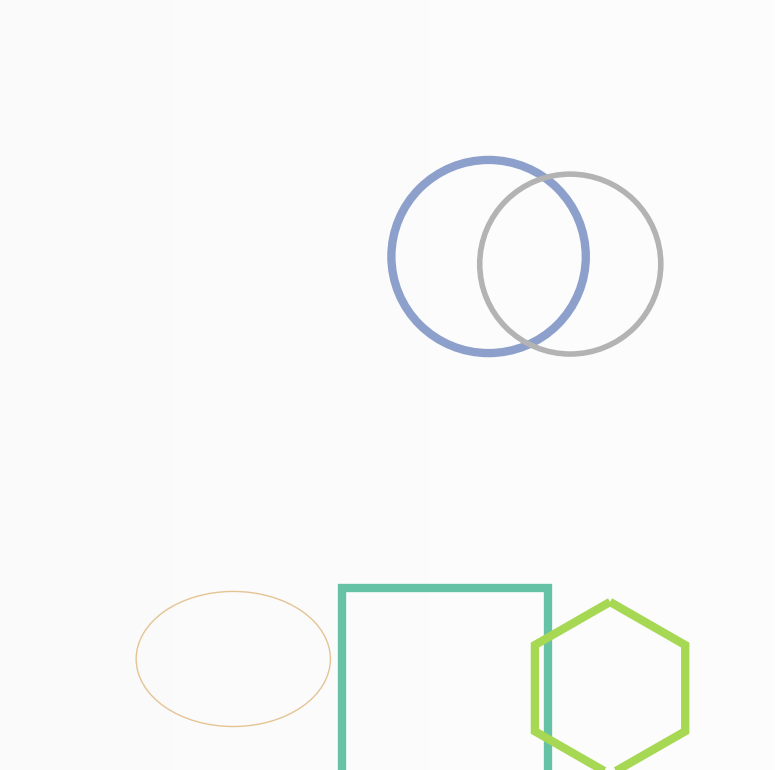[{"shape": "square", "thickness": 3, "radius": 0.67, "center": [0.574, 0.102]}, {"shape": "circle", "thickness": 3, "radius": 0.63, "center": [0.63, 0.667]}, {"shape": "hexagon", "thickness": 3, "radius": 0.56, "center": [0.787, 0.106]}, {"shape": "oval", "thickness": 0.5, "radius": 0.63, "center": [0.301, 0.144]}, {"shape": "circle", "thickness": 2, "radius": 0.58, "center": [0.736, 0.657]}]